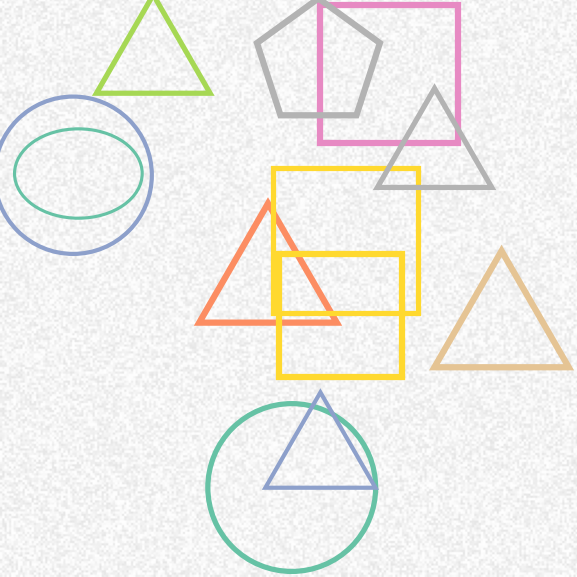[{"shape": "circle", "thickness": 2.5, "radius": 0.73, "center": [0.505, 0.155]}, {"shape": "oval", "thickness": 1.5, "radius": 0.55, "center": [0.136, 0.699]}, {"shape": "triangle", "thickness": 3, "radius": 0.69, "center": [0.464, 0.509]}, {"shape": "circle", "thickness": 2, "radius": 0.68, "center": [0.127, 0.696]}, {"shape": "triangle", "thickness": 2, "radius": 0.55, "center": [0.555, 0.21]}, {"shape": "square", "thickness": 3, "radius": 0.6, "center": [0.673, 0.872]}, {"shape": "triangle", "thickness": 2.5, "radius": 0.57, "center": [0.265, 0.895]}, {"shape": "square", "thickness": 3, "radius": 0.53, "center": [0.59, 0.453]}, {"shape": "square", "thickness": 2.5, "radius": 0.63, "center": [0.598, 0.583]}, {"shape": "triangle", "thickness": 3, "radius": 0.67, "center": [0.868, 0.43]}, {"shape": "pentagon", "thickness": 3, "radius": 0.56, "center": [0.551, 0.89]}, {"shape": "triangle", "thickness": 2.5, "radius": 0.57, "center": [0.752, 0.732]}]